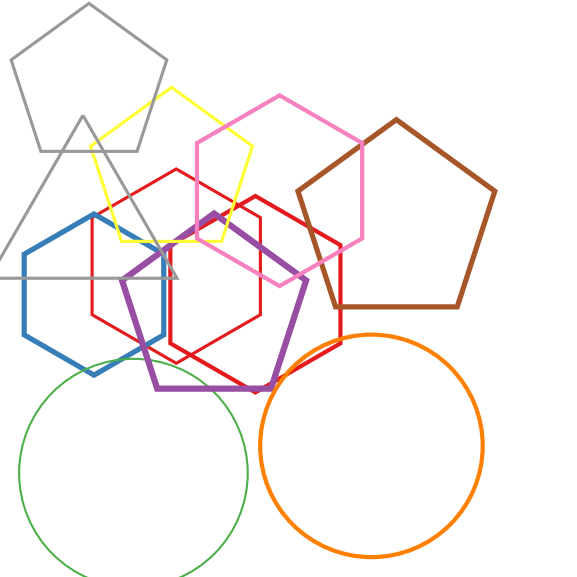[{"shape": "hexagon", "thickness": 2, "radius": 0.85, "center": [0.442, 0.49]}, {"shape": "hexagon", "thickness": 1.5, "radius": 0.84, "center": [0.305, 0.538]}, {"shape": "hexagon", "thickness": 2.5, "radius": 0.7, "center": [0.163, 0.489]}, {"shape": "circle", "thickness": 1, "radius": 0.99, "center": [0.231, 0.18]}, {"shape": "pentagon", "thickness": 3, "radius": 0.84, "center": [0.371, 0.462]}, {"shape": "circle", "thickness": 2, "radius": 0.96, "center": [0.643, 0.227]}, {"shape": "pentagon", "thickness": 1.5, "radius": 0.74, "center": [0.297, 0.7]}, {"shape": "pentagon", "thickness": 2.5, "radius": 0.9, "center": [0.686, 0.613]}, {"shape": "hexagon", "thickness": 2, "radius": 0.83, "center": [0.484, 0.669]}, {"shape": "triangle", "thickness": 1.5, "radius": 0.94, "center": [0.144, 0.611]}, {"shape": "pentagon", "thickness": 1.5, "radius": 0.71, "center": [0.154, 0.852]}]